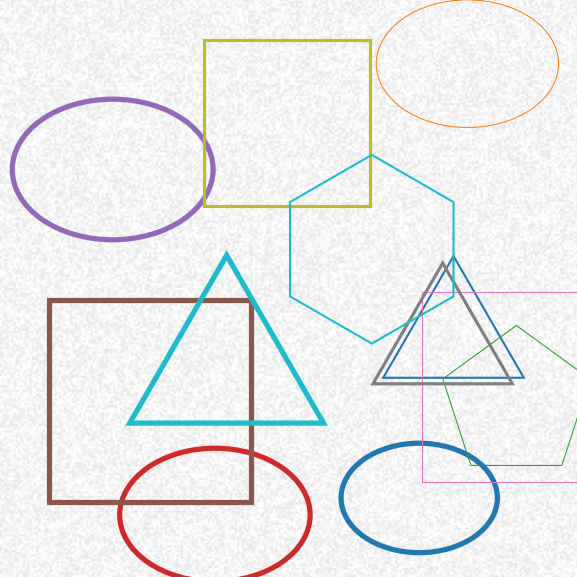[{"shape": "oval", "thickness": 2.5, "radius": 0.68, "center": [0.726, 0.137]}, {"shape": "triangle", "thickness": 1, "radius": 0.7, "center": [0.785, 0.415]}, {"shape": "oval", "thickness": 0.5, "radius": 0.79, "center": [0.809, 0.889]}, {"shape": "pentagon", "thickness": 0.5, "radius": 0.67, "center": [0.894, 0.302]}, {"shape": "oval", "thickness": 2.5, "radius": 0.82, "center": [0.372, 0.108]}, {"shape": "oval", "thickness": 2.5, "radius": 0.87, "center": [0.195, 0.706]}, {"shape": "square", "thickness": 2.5, "radius": 0.87, "center": [0.26, 0.305]}, {"shape": "square", "thickness": 0.5, "radius": 0.83, "center": [0.895, 0.329]}, {"shape": "triangle", "thickness": 1.5, "radius": 0.7, "center": [0.767, 0.404]}, {"shape": "square", "thickness": 1.5, "radius": 0.72, "center": [0.497, 0.786]}, {"shape": "hexagon", "thickness": 1, "radius": 0.82, "center": [0.644, 0.568]}, {"shape": "triangle", "thickness": 2.5, "radius": 0.97, "center": [0.392, 0.363]}]